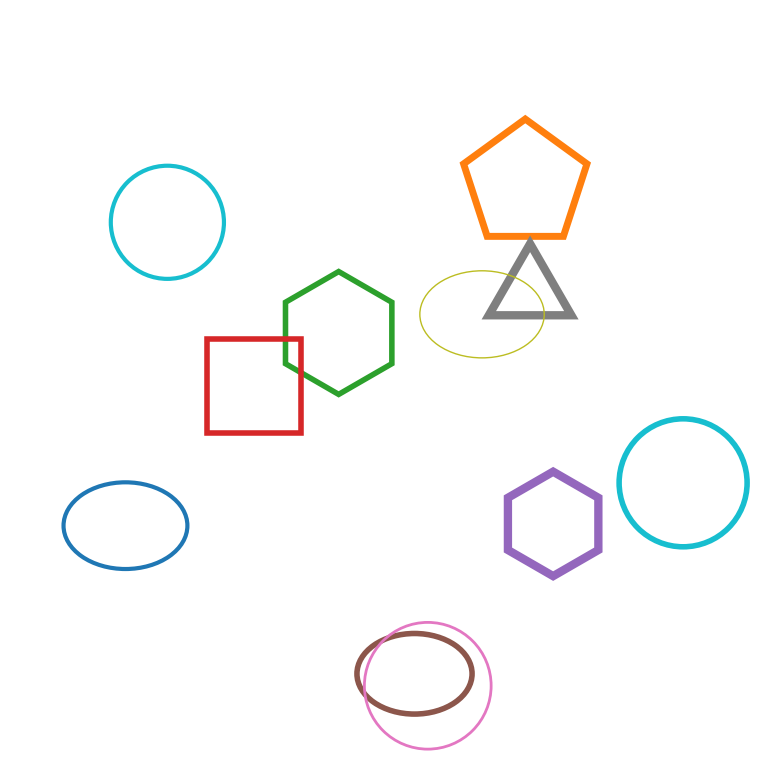[{"shape": "oval", "thickness": 1.5, "radius": 0.4, "center": [0.163, 0.317]}, {"shape": "pentagon", "thickness": 2.5, "radius": 0.42, "center": [0.682, 0.761]}, {"shape": "hexagon", "thickness": 2, "radius": 0.4, "center": [0.44, 0.568]}, {"shape": "square", "thickness": 2, "radius": 0.3, "center": [0.33, 0.498]}, {"shape": "hexagon", "thickness": 3, "radius": 0.34, "center": [0.718, 0.32]}, {"shape": "oval", "thickness": 2, "radius": 0.37, "center": [0.538, 0.125]}, {"shape": "circle", "thickness": 1, "radius": 0.41, "center": [0.556, 0.109]}, {"shape": "triangle", "thickness": 3, "radius": 0.31, "center": [0.688, 0.621]}, {"shape": "oval", "thickness": 0.5, "radius": 0.4, "center": [0.626, 0.592]}, {"shape": "circle", "thickness": 2, "radius": 0.42, "center": [0.887, 0.373]}, {"shape": "circle", "thickness": 1.5, "radius": 0.37, "center": [0.217, 0.711]}]